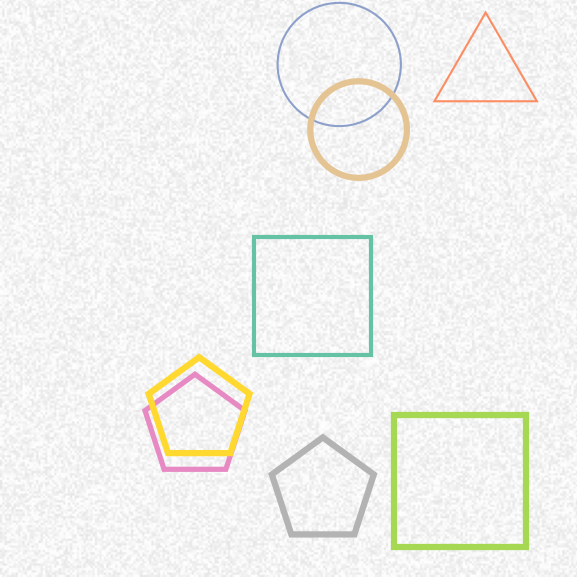[{"shape": "square", "thickness": 2, "radius": 0.51, "center": [0.542, 0.486]}, {"shape": "triangle", "thickness": 1, "radius": 0.51, "center": [0.841, 0.875]}, {"shape": "circle", "thickness": 1, "radius": 0.53, "center": [0.587, 0.887]}, {"shape": "pentagon", "thickness": 2.5, "radius": 0.45, "center": [0.338, 0.26]}, {"shape": "square", "thickness": 3, "radius": 0.57, "center": [0.796, 0.167]}, {"shape": "pentagon", "thickness": 3, "radius": 0.46, "center": [0.345, 0.289]}, {"shape": "circle", "thickness": 3, "radius": 0.42, "center": [0.621, 0.775]}, {"shape": "pentagon", "thickness": 3, "radius": 0.46, "center": [0.559, 0.149]}]